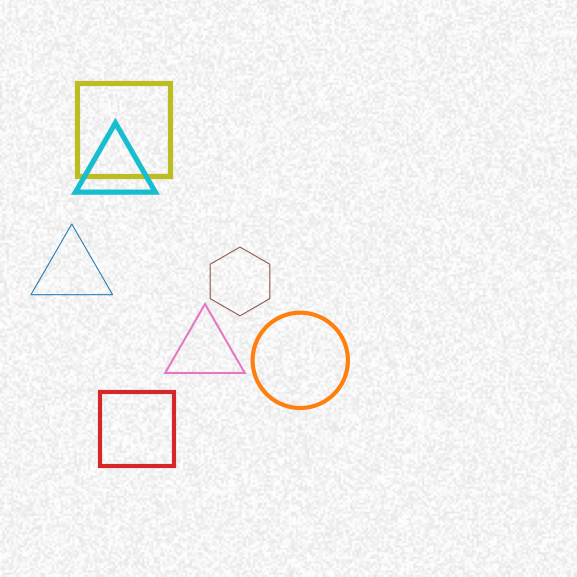[{"shape": "triangle", "thickness": 0.5, "radius": 0.41, "center": [0.124, 0.53]}, {"shape": "circle", "thickness": 2, "radius": 0.41, "center": [0.52, 0.375]}, {"shape": "square", "thickness": 2, "radius": 0.32, "center": [0.237, 0.256]}, {"shape": "hexagon", "thickness": 0.5, "radius": 0.3, "center": [0.416, 0.512]}, {"shape": "triangle", "thickness": 1, "radius": 0.4, "center": [0.355, 0.393]}, {"shape": "square", "thickness": 2.5, "radius": 0.4, "center": [0.214, 0.775]}, {"shape": "triangle", "thickness": 2.5, "radius": 0.4, "center": [0.2, 0.706]}]